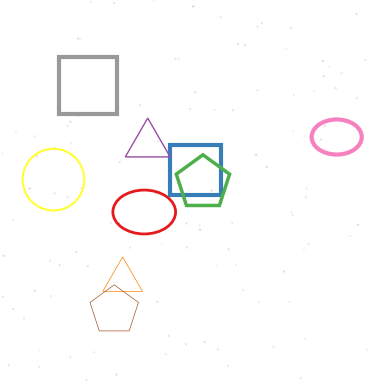[{"shape": "oval", "thickness": 2, "radius": 0.41, "center": [0.375, 0.449]}, {"shape": "square", "thickness": 3, "radius": 0.33, "center": [0.507, 0.559]}, {"shape": "pentagon", "thickness": 2.5, "radius": 0.36, "center": [0.527, 0.525]}, {"shape": "triangle", "thickness": 1, "radius": 0.34, "center": [0.384, 0.626]}, {"shape": "triangle", "thickness": 0.5, "radius": 0.3, "center": [0.319, 0.273]}, {"shape": "circle", "thickness": 1.5, "radius": 0.4, "center": [0.139, 0.533]}, {"shape": "pentagon", "thickness": 0.5, "radius": 0.33, "center": [0.297, 0.194]}, {"shape": "oval", "thickness": 3, "radius": 0.33, "center": [0.875, 0.644]}, {"shape": "square", "thickness": 3, "radius": 0.37, "center": [0.229, 0.778]}]